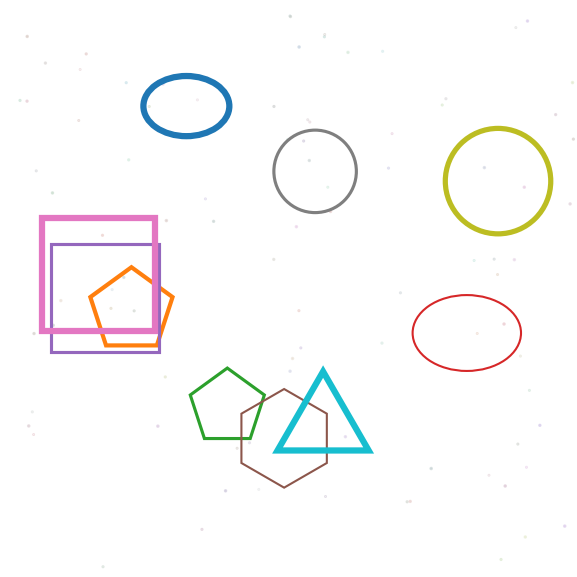[{"shape": "oval", "thickness": 3, "radius": 0.37, "center": [0.323, 0.815]}, {"shape": "pentagon", "thickness": 2, "radius": 0.37, "center": [0.228, 0.462]}, {"shape": "pentagon", "thickness": 1.5, "radius": 0.34, "center": [0.394, 0.294]}, {"shape": "oval", "thickness": 1, "radius": 0.47, "center": [0.808, 0.422]}, {"shape": "square", "thickness": 1.5, "radius": 0.47, "center": [0.182, 0.483]}, {"shape": "hexagon", "thickness": 1, "radius": 0.43, "center": [0.492, 0.24]}, {"shape": "square", "thickness": 3, "radius": 0.49, "center": [0.17, 0.524]}, {"shape": "circle", "thickness": 1.5, "radius": 0.36, "center": [0.546, 0.702]}, {"shape": "circle", "thickness": 2.5, "radius": 0.46, "center": [0.862, 0.685]}, {"shape": "triangle", "thickness": 3, "radius": 0.46, "center": [0.559, 0.265]}]